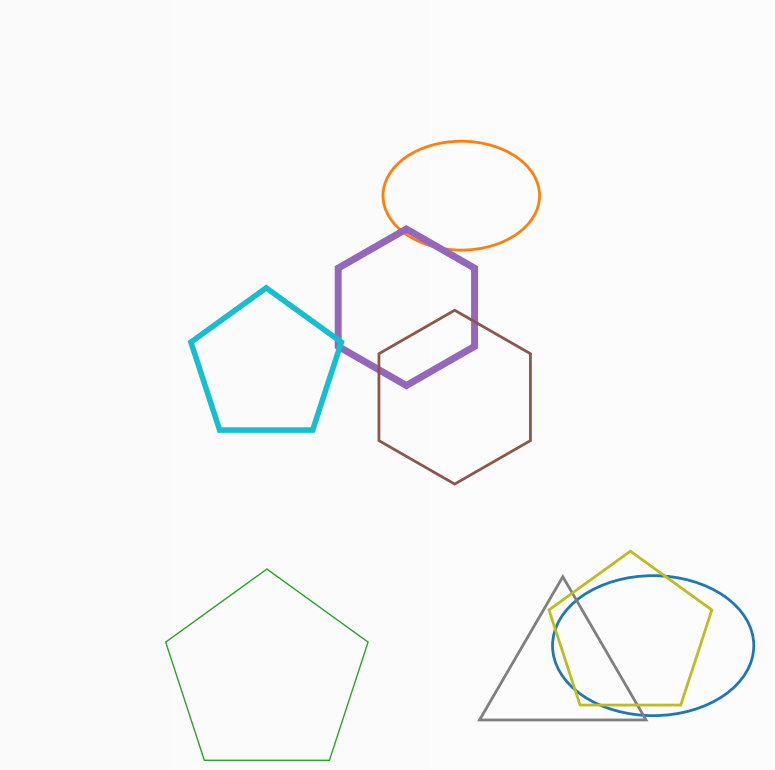[{"shape": "oval", "thickness": 1, "radius": 0.65, "center": [0.843, 0.161]}, {"shape": "oval", "thickness": 1, "radius": 0.51, "center": [0.595, 0.746]}, {"shape": "pentagon", "thickness": 0.5, "radius": 0.69, "center": [0.344, 0.124]}, {"shape": "hexagon", "thickness": 2.5, "radius": 0.51, "center": [0.524, 0.601]}, {"shape": "hexagon", "thickness": 1, "radius": 0.56, "center": [0.587, 0.484]}, {"shape": "triangle", "thickness": 1, "radius": 0.62, "center": [0.726, 0.127]}, {"shape": "pentagon", "thickness": 1, "radius": 0.55, "center": [0.813, 0.174]}, {"shape": "pentagon", "thickness": 2, "radius": 0.51, "center": [0.343, 0.524]}]